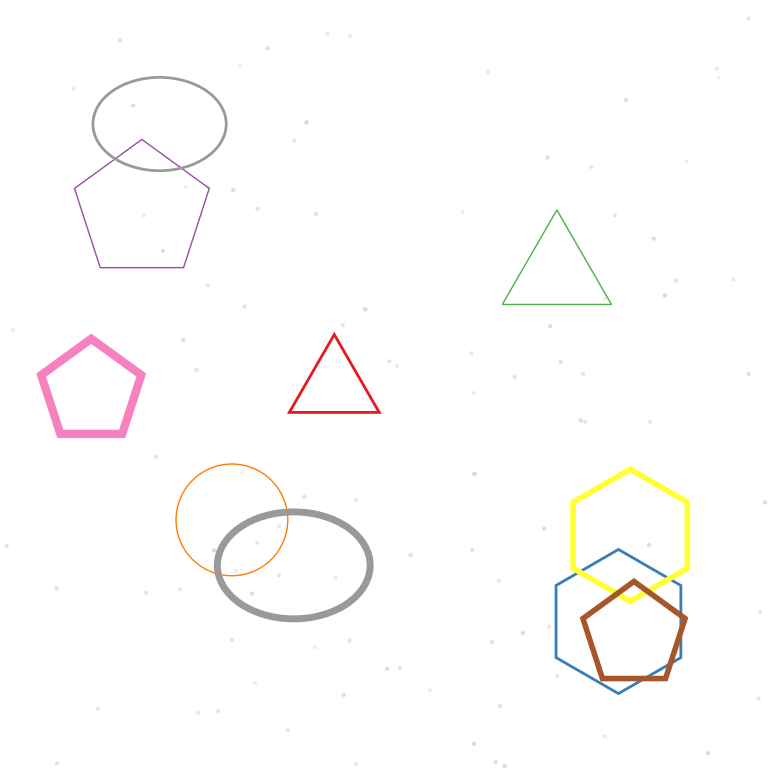[{"shape": "triangle", "thickness": 1, "radius": 0.34, "center": [0.434, 0.498]}, {"shape": "hexagon", "thickness": 1, "radius": 0.47, "center": [0.803, 0.193]}, {"shape": "triangle", "thickness": 0.5, "radius": 0.41, "center": [0.723, 0.646]}, {"shape": "pentagon", "thickness": 0.5, "radius": 0.46, "center": [0.184, 0.727]}, {"shape": "circle", "thickness": 0.5, "radius": 0.36, "center": [0.301, 0.325]}, {"shape": "hexagon", "thickness": 2, "radius": 0.43, "center": [0.818, 0.305]}, {"shape": "pentagon", "thickness": 2, "radius": 0.35, "center": [0.823, 0.175]}, {"shape": "pentagon", "thickness": 3, "radius": 0.34, "center": [0.118, 0.492]}, {"shape": "oval", "thickness": 2.5, "radius": 0.5, "center": [0.381, 0.266]}, {"shape": "oval", "thickness": 1, "radius": 0.43, "center": [0.207, 0.839]}]